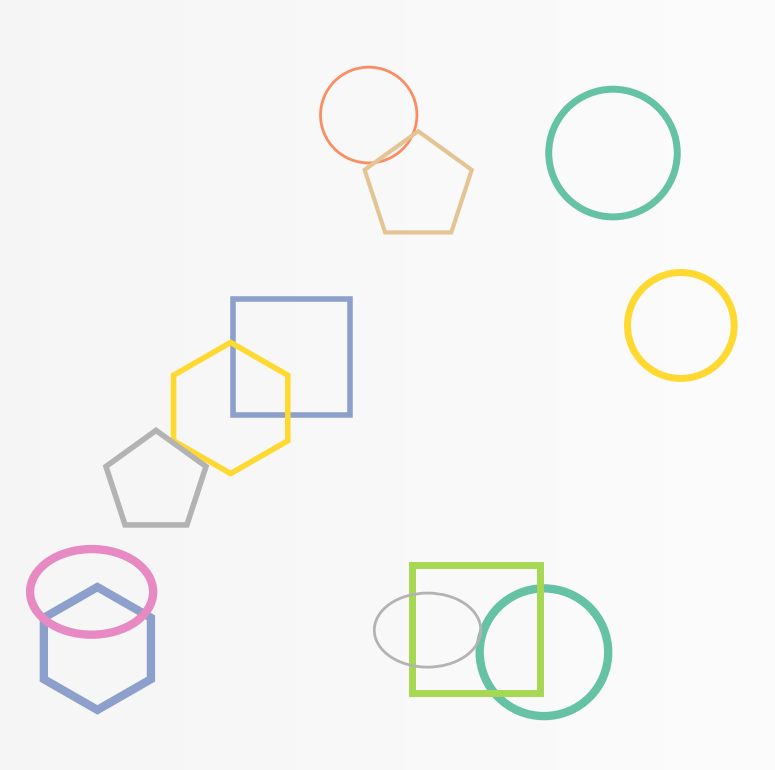[{"shape": "circle", "thickness": 2.5, "radius": 0.41, "center": [0.791, 0.801]}, {"shape": "circle", "thickness": 3, "radius": 0.41, "center": [0.702, 0.153]}, {"shape": "circle", "thickness": 1, "radius": 0.31, "center": [0.476, 0.851]}, {"shape": "square", "thickness": 2, "radius": 0.38, "center": [0.377, 0.536]}, {"shape": "hexagon", "thickness": 3, "radius": 0.4, "center": [0.126, 0.158]}, {"shape": "oval", "thickness": 3, "radius": 0.4, "center": [0.118, 0.231]}, {"shape": "square", "thickness": 2.5, "radius": 0.41, "center": [0.614, 0.183]}, {"shape": "circle", "thickness": 2.5, "radius": 0.34, "center": [0.878, 0.577]}, {"shape": "hexagon", "thickness": 2, "radius": 0.43, "center": [0.298, 0.47]}, {"shape": "pentagon", "thickness": 1.5, "radius": 0.36, "center": [0.54, 0.757]}, {"shape": "oval", "thickness": 1, "radius": 0.34, "center": [0.552, 0.182]}, {"shape": "pentagon", "thickness": 2, "radius": 0.34, "center": [0.201, 0.373]}]